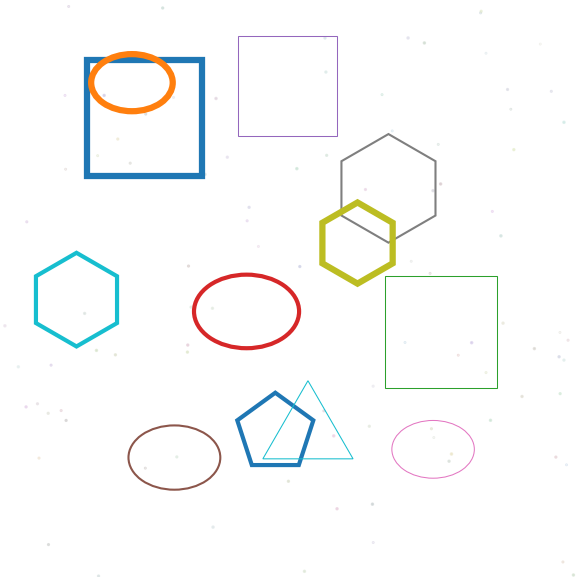[{"shape": "pentagon", "thickness": 2, "radius": 0.35, "center": [0.477, 0.25]}, {"shape": "square", "thickness": 3, "radius": 0.5, "center": [0.25, 0.795]}, {"shape": "oval", "thickness": 3, "radius": 0.35, "center": [0.228, 0.856]}, {"shape": "square", "thickness": 0.5, "radius": 0.48, "center": [0.763, 0.423]}, {"shape": "oval", "thickness": 2, "radius": 0.45, "center": [0.427, 0.46]}, {"shape": "square", "thickness": 0.5, "radius": 0.43, "center": [0.498, 0.85]}, {"shape": "oval", "thickness": 1, "radius": 0.4, "center": [0.302, 0.207]}, {"shape": "oval", "thickness": 0.5, "radius": 0.36, "center": [0.75, 0.221]}, {"shape": "hexagon", "thickness": 1, "radius": 0.47, "center": [0.673, 0.673]}, {"shape": "hexagon", "thickness": 3, "radius": 0.35, "center": [0.619, 0.578]}, {"shape": "triangle", "thickness": 0.5, "radius": 0.45, "center": [0.533, 0.25]}, {"shape": "hexagon", "thickness": 2, "radius": 0.41, "center": [0.132, 0.48]}]